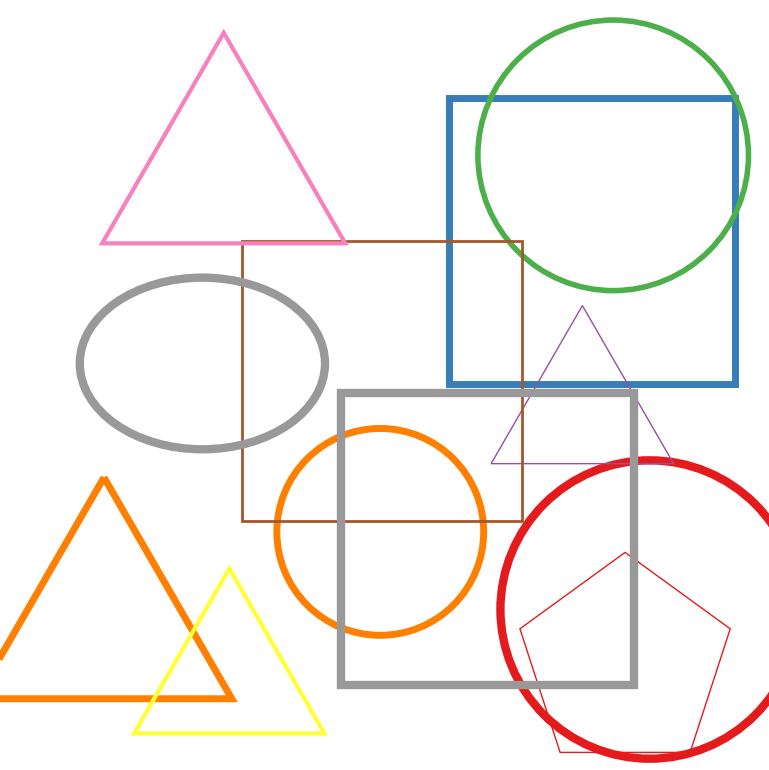[{"shape": "pentagon", "thickness": 0.5, "radius": 0.72, "center": [0.812, 0.139]}, {"shape": "circle", "thickness": 3, "radius": 0.97, "center": [0.844, 0.208]}, {"shape": "square", "thickness": 2.5, "radius": 0.93, "center": [0.769, 0.687]}, {"shape": "circle", "thickness": 2, "radius": 0.88, "center": [0.796, 0.798]}, {"shape": "triangle", "thickness": 0.5, "radius": 0.68, "center": [0.756, 0.466]}, {"shape": "circle", "thickness": 2.5, "radius": 0.67, "center": [0.494, 0.309]}, {"shape": "triangle", "thickness": 2.5, "radius": 0.96, "center": [0.135, 0.188]}, {"shape": "triangle", "thickness": 1.5, "radius": 0.71, "center": [0.298, 0.119]}, {"shape": "square", "thickness": 1, "radius": 0.91, "center": [0.496, 0.505]}, {"shape": "triangle", "thickness": 1.5, "radius": 0.91, "center": [0.291, 0.775]}, {"shape": "oval", "thickness": 3, "radius": 0.8, "center": [0.263, 0.528]}, {"shape": "square", "thickness": 3, "radius": 0.95, "center": [0.633, 0.3]}]